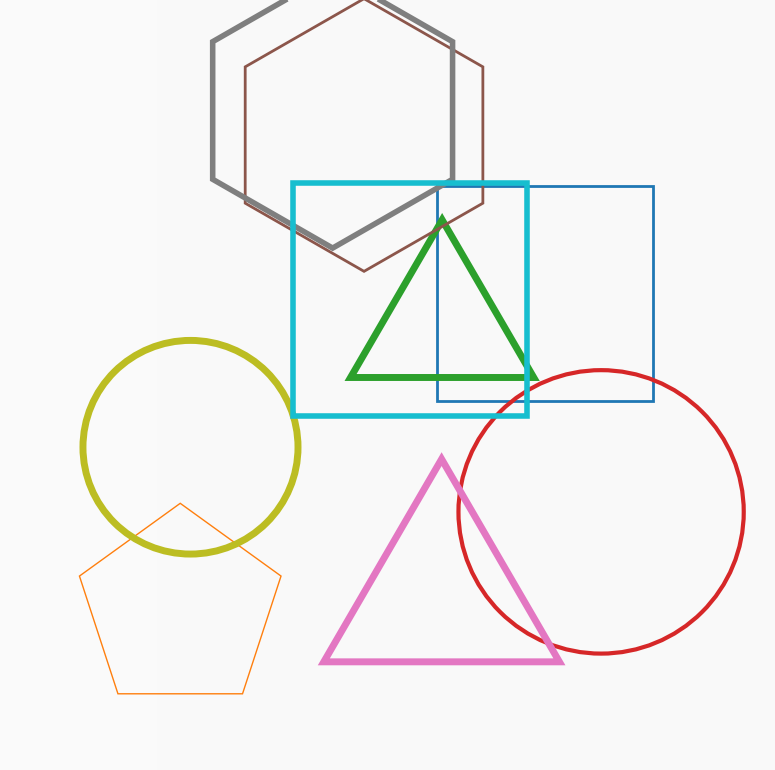[{"shape": "square", "thickness": 1, "radius": 0.7, "center": [0.704, 0.619]}, {"shape": "pentagon", "thickness": 0.5, "radius": 0.68, "center": [0.233, 0.21]}, {"shape": "triangle", "thickness": 2.5, "radius": 0.68, "center": [0.571, 0.578]}, {"shape": "circle", "thickness": 1.5, "radius": 0.92, "center": [0.776, 0.335]}, {"shape": "hexagon", "thickness": 1, "radius": 0.89, "center": [0.47, 0.825]}, {"shape": "triangle", "thickness": 2.5, "radius": 0.88, "center": [0.57, 0.228]}, {"shape": "hexagon", "thickness": 2, "radius": 0.89, "center": [0.429, 0.857]}, {"shape": "circle", "thickness": 2.5, "radius": 0.69, "center": [0.246, 0.419]}, {"shape": "square", "thickness": 2, "radius": 0.76, "center": [0.529, 0.611]}]